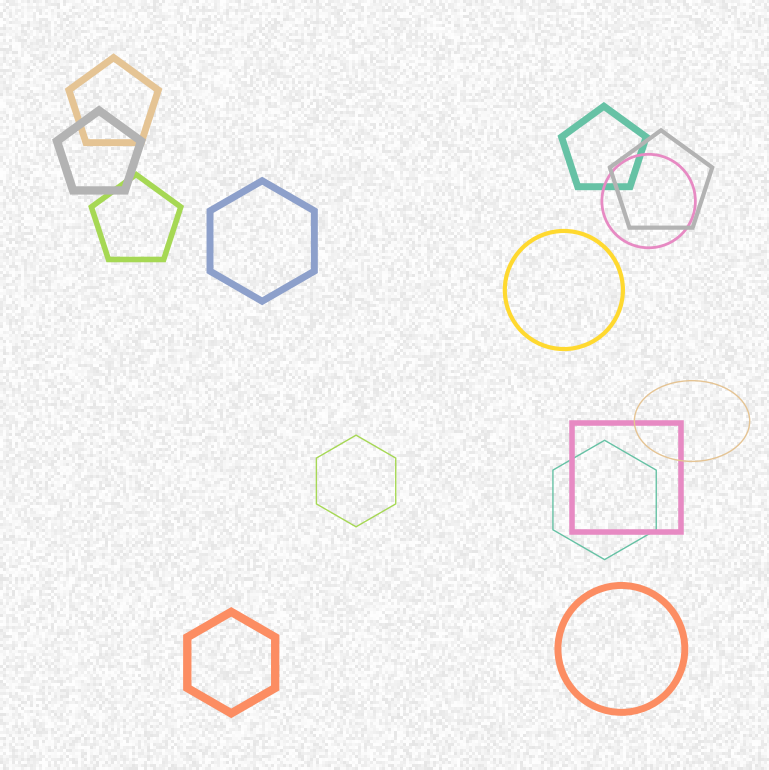[{"shape": "hexagon", "thickness": 0.5, "radius": 0.39, "center": [0.785, 0.351]}, {"shape": "pentagon", "thickness": 2.5, "radius": 0.29, "center": [0.784, 0.804]}, {"shape": "circle", "thickness": 2.5, "radius": 0.41, "center": [0.807, 0.157]}, {"shape": "hexagon", "thickness": 3, "radius": 0.33, "center": [0.3, 0.139]}, {"shape": "hexagon", "thickness": 2.5, "radius": 0.39, "center": [0.34, 0.687]}, {"shape": "circle", "thickness": 1, "radius": 0.3, "center": [0.842, 0.739]}, {"shape": "square", "thickness": 2, "radius": 0.35, "center": [0.814, 0.38]}, {"shape": "hexagon", "thickness": 0.5, "radius": 0.3, "center": [0.462, 0.375]}, {"shape": "pentagon", "thickness": 2, "radius": 0.31, "center": [0.177, 0.712]}, {"shape": "circle", "thickness": 1.5, "radius": 0.38, "center": [0.732, 0.623]}, {"shape": "oval", "thickness": 0.5, "radius": 0.37, "center": [0.899, 0.453]}, {"shape": "pentagon", "thickness": 2.5, "radius": 0.31, "center": [0.148, 0.864]}, {"shape": "pentagon", "thickness": 3, "radius": 0.29, "center": [0.129, 0.799]}, {"shape": "pentagon", "thickness": 1.5, "radius": 0.35, "center": [0.858, 0.761]}]